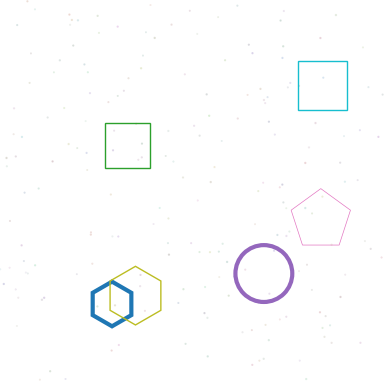[{"shape": "hexagon", "thickness": 3, "radius": 0.29, "center": [0.291, 0.21]}, {"shape": "square", "thickness": 1, "radius": 0.29, "center": [0.331, 0.622]}, {"shape": "circle", "thickness": 3, "radius": 0.37, "center": [0.685, 0.29]}, {"shape": "pentagon", "thickness": 0.5, "radius": 0.41, "center": [0.833, 0.429]}, {"shape": "hexagon", "thickness": 1, "radius": 0.38, "center": [0.352, 0.232]}, {"shape": "square", "thickness": 1, "radius": 0.32, "center": [0.837, 0.778]}]